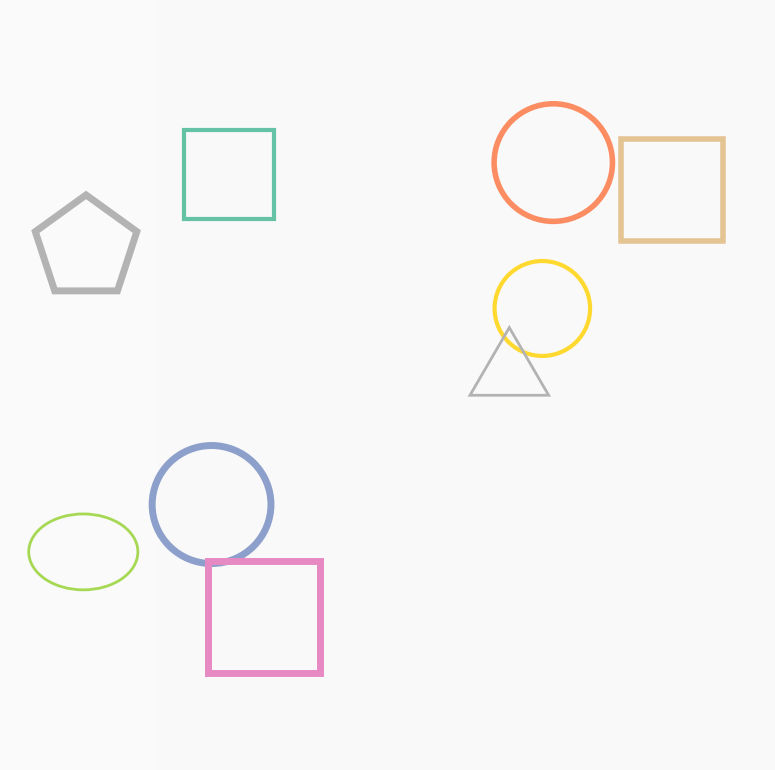[{"shape": "square", "thickness": 1.5, "radius": 0.29, "center": [0.295, 0.773]}, {"shape": "circle", "thickness": 2, "radius": 0.38, "center": [0.714, 0.789]}, {"shape": "circle", "thickness": 2.5, "radius": 0.38, "center": [0.273, 0.345]}, {"shape": "square", "thickness": 2.5, "radius": 0.36, "center": [0.341, 0.199]}, {"shape": "oval", "thickness": 1, "radius": 0.35, "center": [0.107, 0.283]}, {"shape": "circle", "thickness": 1.5, "radius": 0.31, "center": [0.7, 0.599]}, {"shape": "square", "thickness": 2, "radius": 0.33, "center": [0.867, 0.753]}, {"shape": "pentagon", "thickness": 2.5, "radius": 0.34, "center": [0.111, 0.678]}, {"shape": "triangle", "thickness": 1, "radius": 0.29, "center": [0.657, 0.516]}]